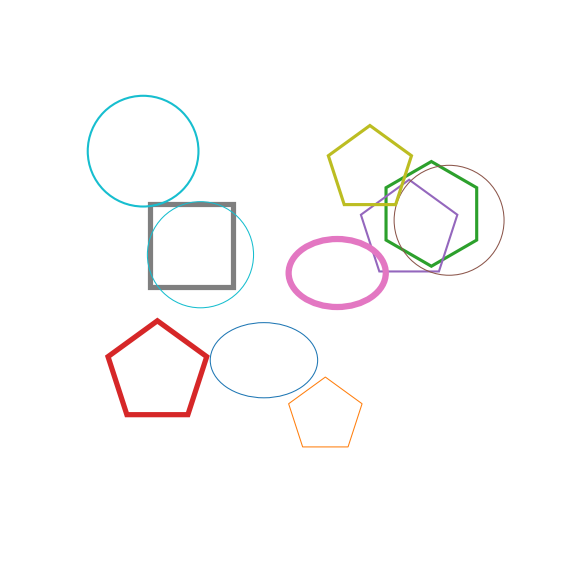[{"shape": "oval", "thickness": 0.5, "radius": 0.46, "center": [0.457, 0.375]}, {"shape": "pentagon", "thickness": 0.5, "radius": 0.33, "center": [0.563, 0.279]}, {"shape": "hexagon", "thickness": 1.5, "radius": 0.45, "center": [0.747, 0.629]}, {"shape": "pentagon", "thickness": 2.5, "radius": 0.45, "center": [0.273, 0.354]}, {"shape": "pentagon", "thickness": 1, "radius": 0.44, "center": [0.708, 0.6]}, {"shape": "circle", "thickness": 0.5, "radius": 0.48, "center": [0.778, 0.618]}, {"shape": "oval", "thickness": 3, "radius": 0.42, "center": [0.584, 0.526]}, {"shape": "square", "thickness": 2.5, "radius": 0.36, "center": [0.331, 0.574]}, {"shape": "pentagon", "thickness": 1.5, "radius": 0.38, "center": [0.641, 0.706]}, {"shape": "circle", "thickness": 0.5, "radius": 0.46, "center": [0.347, 0.558]}, {"shape": "circle", "thickness": 1, "radius": 0.48, "center": [0.248, 0.737]}]